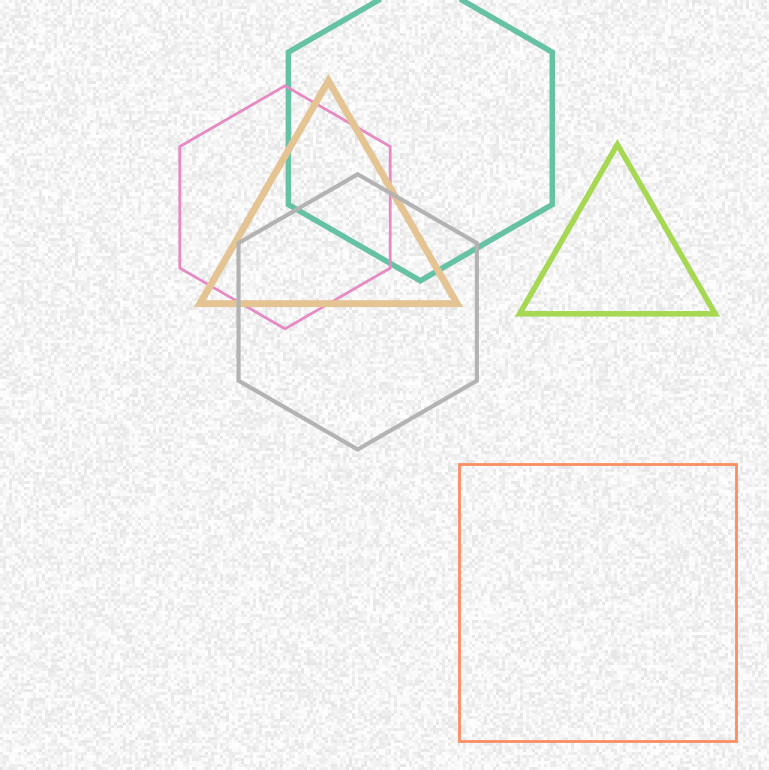[{"shape": "hexagon", "thickness": 2, "radius": 0.99, "center": [0.546, 0.833]}, {"shape": "square", "thickness": 1, "radius": 0.9, "center": [0.776, 0.217]}, {"shape": "hexagon", "thickness": 1, "radius": 0.79, "center": [0.37, 0.731]}, {"shape": "triangle", "thickness": 2, "radius": 0.73, "center": [0.802, 0.666]}, {"shape": "triangle", "thickness": 2.5, "radius": 0.96, "center": [0.427, 0.702]}, {"shape": "hexagon", "thickness": 1.5, "radius": 0.89, "center": [0.465, 0.595]}]